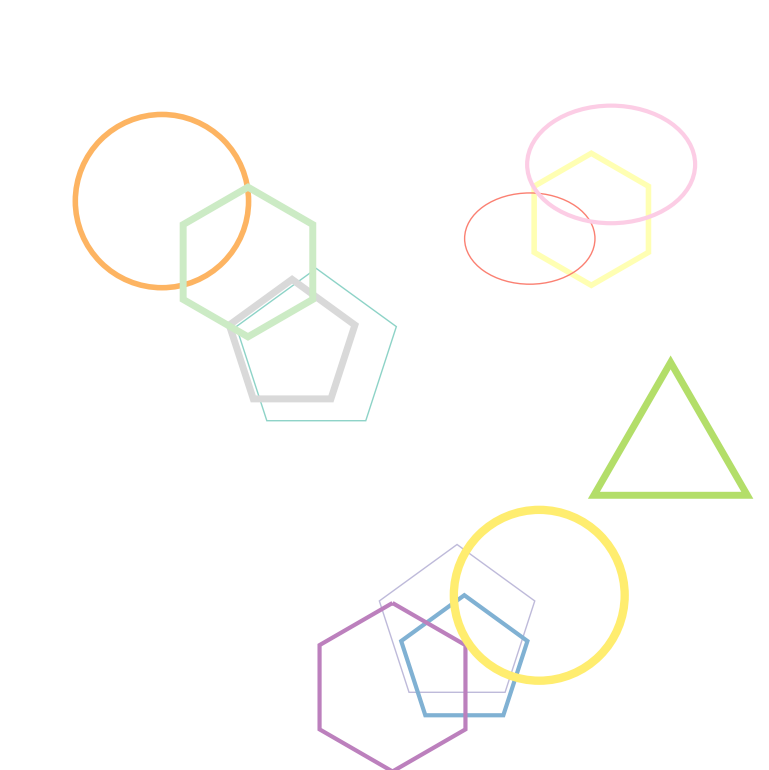[{"shape": "pentagon", "thickness": 0.5, "radius": 0.55, "center": [0.411, 0.542]}, {"shape": "hexagon", "thickness": 2, "radius": 0.43, "center": [0.768, 0.715]}, {"shape": "pentagon", "thickness": 0.5, "radius": 0.53, "center": [0.594, 0.187]}, {"shape": "oval", "thickness": 0.5, "radius": 0.42, "center": [0.688, 0.69]}, {"shape": "pentagon", "thickness": 1.5, "radius": 0.43, "center": [0.603, 0.141]}, {"shape": "circle", "thickness": 2, "radius": 0.56, "center": [0.21, 0.739]}, {"shape": "triangle", "thickness": 2.5, "radius": 0.58, "center": [0.871, 0.414]}, {"shape": "oval", "thickness": 1.5, "radius": 0.55, "center": [0.794, 0.786]}, {"shape": "pentagon", "thickness": 2.5, "radius": 0.43, "center": [0.379, 0.551]}, {"shape": "hexagon", "thickness": 1.5, "radius": 0.55, "center": [0.51, 0.107]}, {"shape": "hexagon", "thickness": 2.5, "radius": 0.49, "center": [0.322, 0.66]}, {"shape": "circle", "thickness": 3, "radius": 0.55, "center": [0.7, 0.227]}]